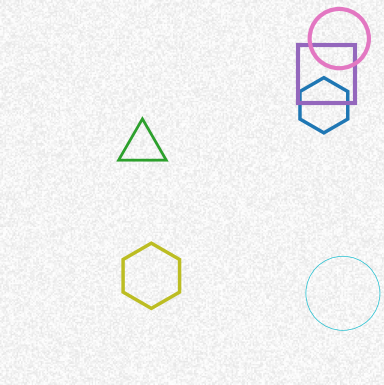[{"shape": "hexagon", "thickness": 2.5, "radius": 0.36, "center": [0.841, 0.727]}, {"shape": "triangle", "thickness": 2, "radius": 0.36, "center": [0.37, 0.62]}, {"shape": "square", "thickness": 3, "radius": 0.37, "center": [0.848, 0.807]}, {"shape": "circle", "thickness": 3, "radius": 0.38, "center": [0.881, 0.9]}, {"shape": "hexagon", "thickness": 2.5, "radius": 0.42, "center": [0.393, 0.284]}, {"shape": "circle", "thickness": 0.5, "radius": 0.48, "center": [0.891, 0.238]}]